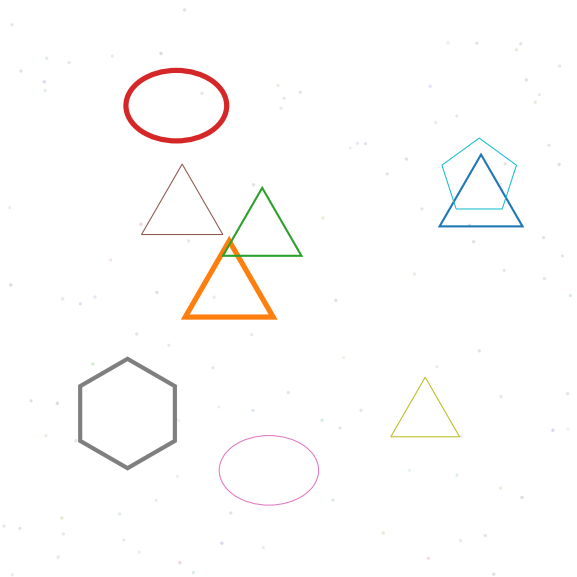[{"shape": "triangle", "thickness": 1, "radius": 0.41, "center": [0.833, 0.649]}, {"shape": "triangle", "thickness": 2.5, "radius": 0.44, "center": [0.397, 0.494]}, {"shape": "triangle", "thickness": 1, "radius": 0.39, "center": [0.454, 0.595]}, {"shape": "oval", "thickness": 2.5, "radius": 0.44, "center": [0.305, 0.816]}, {"shape": "triangle", "thickness": 0.5, "radius": 0.41, "center": [0.315, 0.634]}, {"shape": "oval", "thickness": 0.5, "radius": 0.43, "center": [0.466, 0.185]}, {"shape": "hexagon", "thickness": 2, "radius": 0.47, "center": [0.221, 0.283]}, {"shape": "triangle", "thickness": 0.5, "radius": 0.34, "center": [0.736, 0.277]}, {"shape": "pentagon", "thickness": 0.5, "radius": 0.34, "center": [0.83, 0.692]}]